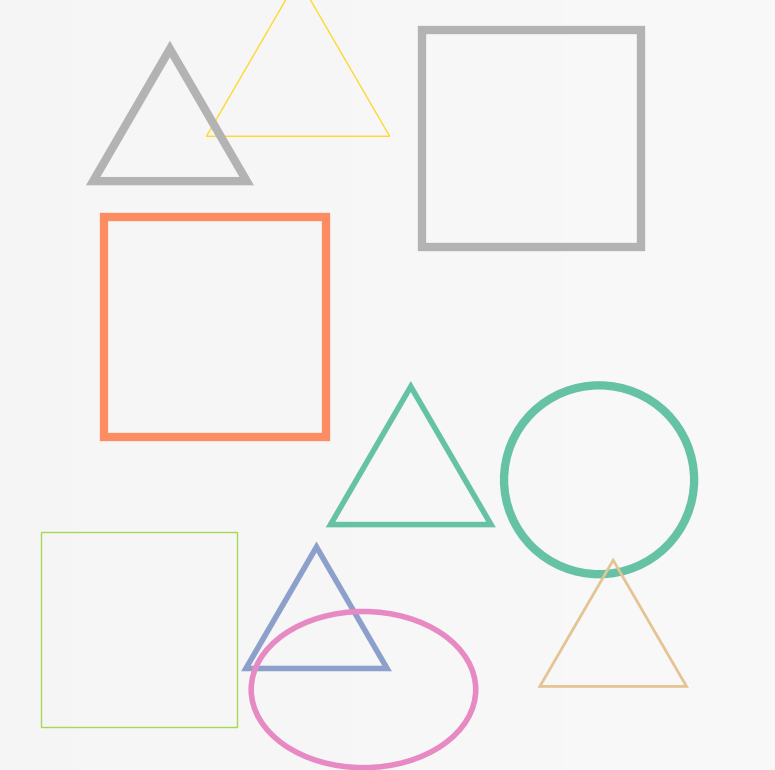[{"shape": "triangle", "thickness": 2, "radius": 0.6, "center": [0.53, 0.379]}, {"shape": "circle", "thickness": 3, "radius": 0.61, "center": [0.773, 0.377]}, {"shape": "square", "thickness": 3, "radius": 0.71, "center": [0.277, 0.576]}, {"shape": "triangle", "thickness": 2, "radius": 0.53, "center": [0.408, 0.184]}, {"shape": "oval", "thickness": 2, "radius": 0.72, "center": [0.469, 0.104]}, {"shape": "square", "thickness": 0.5, "radius": 0.63, "center": [0.18, 0.183]}, {"shape": "triangle", "thickness": 0.5, "radius": 0.68, "center": [0.385, 0.891]}, {"shape": "triangle", "thickness": 1, "radius": 0.55, "center": [0.791, 0.163]}, {"shape": "triangle", "thickness": 3, "radius": 0.57, "center": [0.219, 0.822]}, {"shape": "square", "thickness": 3, "radius": 0.7, "center": [0.686, 0.821]}]